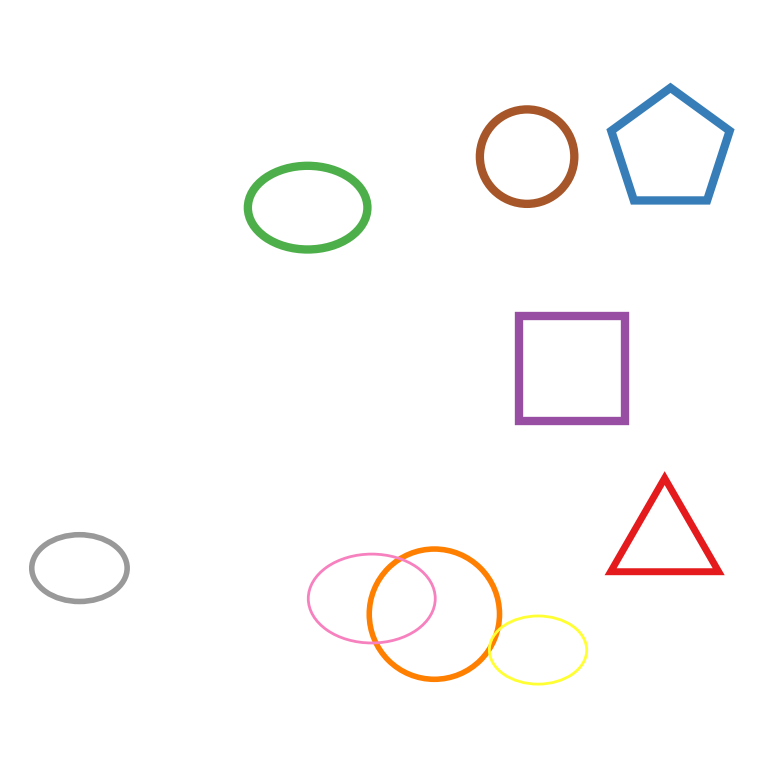[{"shape": "triangle", "thickness": 2.5, "radius": 0.41, "center": [0.863, 0.298]}, {"shape": "pentagon", "thickness": 3, "radius": 0.4, "center": [0.871, 0.805]}, {"shape": "oval", "thickness": 3, "radius": 0.39, "center": [0.4, 0.73]}, {"shape": "square", "thickness": 3, "radius": 0.34, "center": [0.743, 0.521]}, {"shape": "circle", "thickness": 2, "radius": 0.42, "center": [0.564, 0.202]}, {"shape": "oval", "thickness": 1, "radius": 0.32, "center": [0.699, 0.156]}, {"shape": "circle", "thickness": 3, "radius": 0.31, "center": [0.685, 0.797]}, {"shape": "oval", "thickness": 1, "radius": 0.41, "center": [0.483, 0.223]}, {"shape": "oval", "thickness": 2, "radius": 0.31, "center": [0.103, 0.262]}]